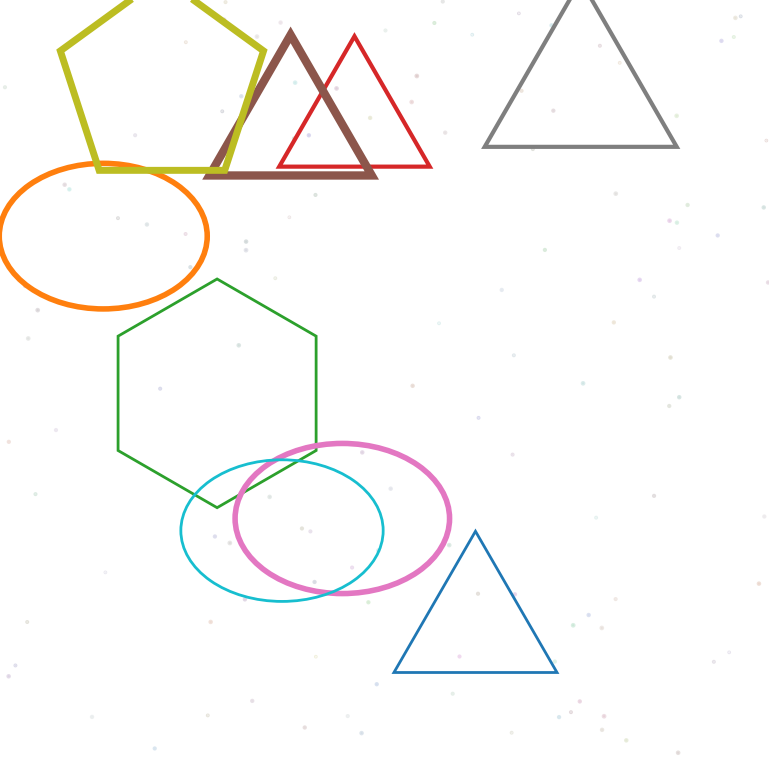[{"shape": "triangle", "thickness": 1, "radius": 0.61, "center": [0.618, 0.188]}, {"shape": "oval", "thickness": 2, "radius": 0.68, "center": [0.134, 0.693]}, {"shape": "hexagon", "thickness": 1, "radius": 0.74, "center": [0.282, 0.489]}, {"shape": "triangle", "thickness": 1.5, "radius": 0.56, "center": [0.46, 0.84]}, {"shape": "triangle", "thickness": 3, "radius": 0.61, "center": [0.377, 0.833]}, {"shape": "oval", "thickness": 2, "radius": 0.7, "center": [0.445, 0.327]}, {"shape": "triangle", "thickness": 1.5, "radius": 0.72, "center": [0.754, 0.881]}, {"shape": "pentagon", "thickness": 2.5, "radius": 0.69, "center": [0.21, 0.891]}, {"shape": "oval", "thickness": 1, "radius": 0.66, "center": [0.366, 0.311]}]